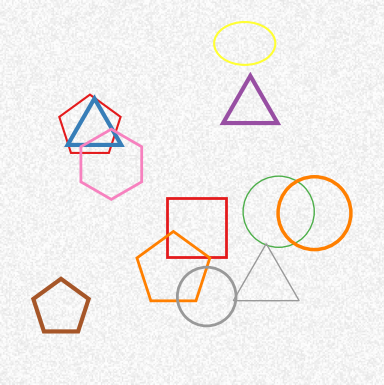[{"shape": "square", "thickness": 2, "radius": 0.38, "center": [0.511, 0.41]}, {"shape": "pentagon", "thickness": 1.5, "radius": 0.42, "center": [0.234, 0.671]}, {"shape": "triangle", "thickness": 3, "radius": 0.4, "center": [0.245, 0.664]}, {"shape": "circle", "thickness": 1, "radius": 0.46, "center": [0.724, 0.45]}, {"shape": "triangle", "thickness": 3, "radius": 0.41, "center": [0.65, 0.721]}, {"shape": "circle", "thickness": 2.5, "radius": 0.47, "center": [0.817, 0.446]}, {"shape": "pentagon", "thickness": 2, "radius": 0.5, "center": [0.45, 0.299]}, {"shape": "oval", "thickness": 1.5, "radius": 0.4, "center": [0.636, 0.887]}, {"shape": "pentagon", "thickness": 3, "radius": 0.38, "center": [0.158, 0.2]}, {"shape": "hexagon", "thickness": 2, "radius": 0.46, "center": [0.289, 0.573]}, {"shape": "circle", "thickness": 2, "radius": 0.38, "center": [0.537, 0.23]}, {"shape": "triangle", "thickness": 1, "radius": 0.49, "center": [0.691, 0.268]}]